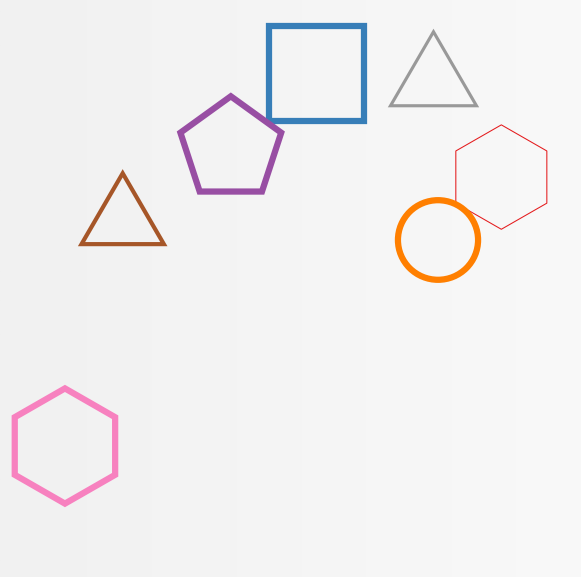[{"shape": "hexagon", "thickness": 0.5, "radius": 0.45, "center": [0.863, 0.693]}, {"shape": "square", "thickness": 3, "radius": 0.41, "center": [0.545, 0.872]}, {"shape": "pentagon", "thickness": 3, "radius": 0.46, "center": [0.397, 0.741]}, {"shape": "circle", "thickness": 3, "radius": 0.34, "center": [0.754, 0.584]}, {"shape": "triangle", "thickness": 2, "radius": 0.41, "center": [0.211, 0.617]}, {"shape": "hexagon", "thickness": 3, "radius": 0.5, "center": [0.112, 0.227]}, {"shape": "triangle", "thickness": 1.5, "radius": 0.43, "center": [0.746, 0.859]}]